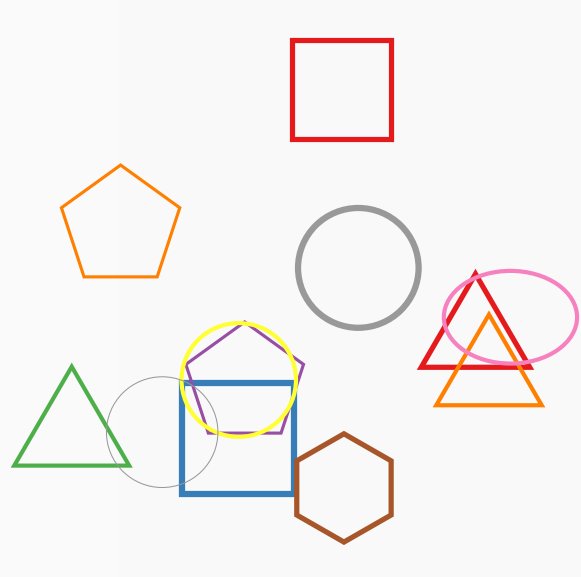[{"shape": "triangle", "thickness": 2.5, "radius": 0.54, "center": [0.818, 0.417]}, {"shape": "square", "thickness": 2.5, "radius": 0.43, "center": [0.588, 0.844]}, {"shape": "square", "thickness": 3, "radius": 0.48, "center": [0.41, 0.24]}, {"shape": "triangle", "thickness": 2, "radius": 0.57, "center": [0.123, 0.25]}, {"shape": "pentagon", "thickness": 1.5, "radius": 0.53, "center": [0.421, 0.335]}, {"shape": "pentagon", "thickness": 1.5, "radius": 0.54, "center": [0.207, 0.606]}, {"shape": "triangle", "thickness": 2, "radius": 0.52, "center": [0.841, 0.35]}, {"shape": "circle", "thickness": 2, "radius": 0.49, "center": [0.411, 0.341]}, {"shape": "hexagon", "thickness": 2.5, "radius": 0.47, "center": [0.592, 0.154]}, {"shape": "oval", "thickness": 2, "radius": 0.57, "center": [0.878, 0.45]}, {"shape": "circle", "thickness": 3, "radius": 0.52, "center": [0.616, 0.535]}, {"shape": "circle", "thickness": 0.5, "radius": 0.48, "center": [0.279, 0.251]}]